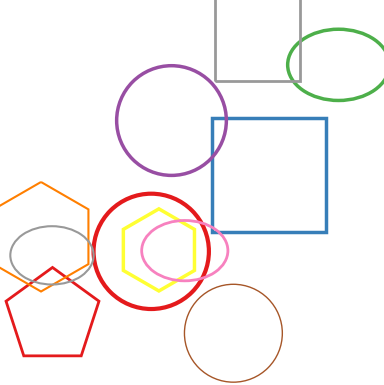[{"shape": "pentagon", "thickness": 2, "radius": 0.63, "center": [0.136, 0.178]}, {"shape": "circle", "thickness": 3, "radius": 0.75, "center": [0.393, 0.347]}, {"shape": "square", "thickness": 2.5, "radius": 0.74, "center": [0.699, 0.546]}, {"shape": "oval", "thickness": 2.5, "radius": 0.66, "center": [0.879, 0.832]}, {"shape": "circle", "thickness": 2.5, "radius": 0.71, "center": [0.445, 0.687]}, {"shape": "hexagon", "thickness": 1.5, "radius": 0.71, "center": [0.107, 0.385]}, {"shape": "hexagon", "thickness": 2.5, "radius": 0.53, "center": [0.413, 0.351]}, {"shape": "circle", "thickness": 1, "radius": 0.64, "center": [0.606, 0.134]}, {"shape": "oval", "thickness": 2, "radius": 0.56, "center": [0.48, 0.349]}, {"shape": "square", "thickness": 2, "radius": 0.55, "center": [0.668, 0.899]}, {"shape": "oval", "thickness": 1.5, "radius": 0.54, "center": [0.135, 0.337]}]